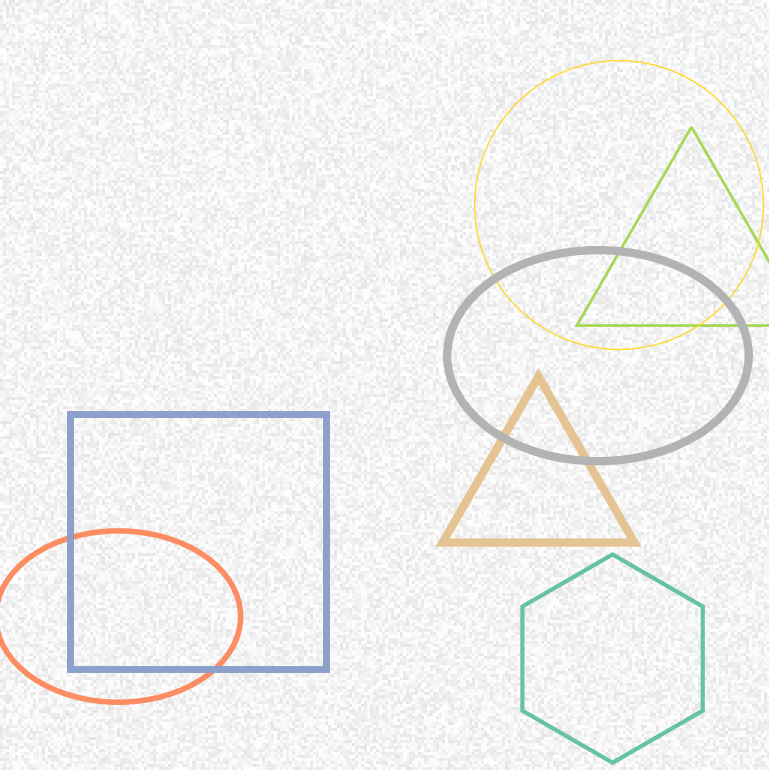[{"shape": "hexagon", "thickness": 1.5, "radius": 0.68, "center": [0.796, 0.145]}, {"shape": "oval", "thickness": 2, "radius": 0.79, "center": [0.154, 0.199]}, {"shape": "square", "thickness": 2.5, "radius": 0.83, "center": [0.258, 0.297]}, {"shape": "triangle", "thickness": 1, "radius": 0.86, "center": [0.898, 0.663]}, {"shape": "circle", "thickness": 0.5, "radius": 0.94, "center": [0.804, 0.734]}, {"shape": "triangle", "thickness": 3, "radius": 0.72, "center": [0.699, 0.367]}, {"shape": "oval", "thickness": 3, "radius": 0.98, "center": [0.777, 0.538]}]